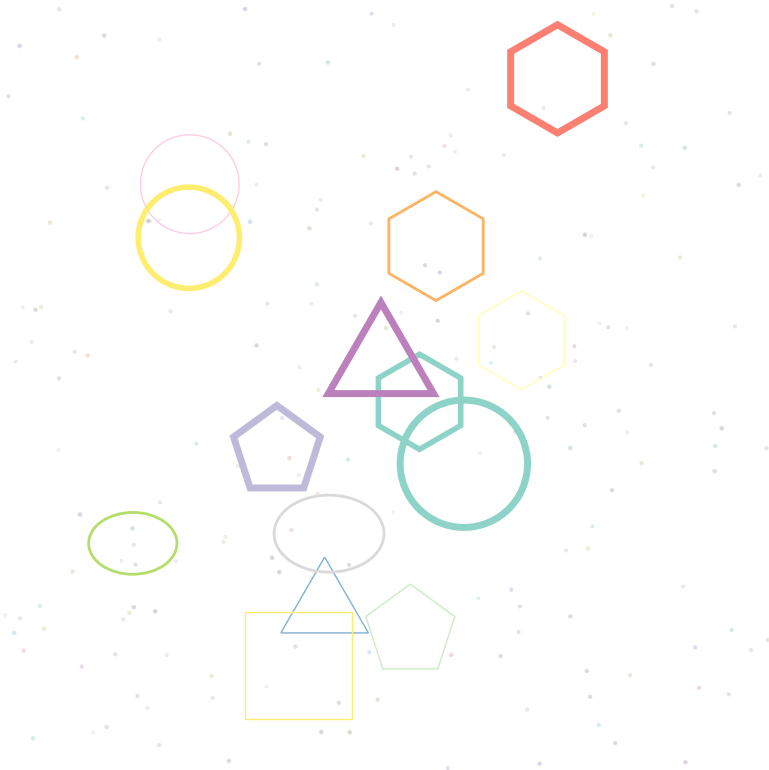[{"shape": "hexagon", "thickness": 2, "radius": 0.31, "center": [0.545, 0.478]}, {"shape": "circle", "thickness": 2.5, "radius": 0.41, "center": [0.602, 0.398]}, {"shape": "hexagon", "thickness": 0.5, "radius": 0.32, "center": [0.677, 0.558]}, {"shape": "pentagon", "thickness": 2.5, "radius": 0.3, "center": [0.36, 0.414]}, {"shape": "hexagon", "thickness": 2.5, "radius": 0.35, "center": [0.724, 0.898]}, {"shape": "triangle", "thickness": 0.5, "radius": 0.33, "center": [0.422, 0.211]}, {"shape": "hexagon", "thickness": 1, "radius": 0.35, "center": [0.566, 0.68]}, {"shape": "oval", "thickness": 1, "radius": 0.29, "center": [0.172, 0.294]}, {"shape": "circle", "thickness": 0.5, "radius": 0.32, "center": [0.246, 0.761]}, {"shape": "oval", "thickness": 1, "radius": 0.36, "center": [0.427, 0.307]}, {"shape": "triangle", "thickness": 2.5, "radius": 0.39, "center": [0.495, 0.528]}, {"shape": "pentagon", "thickness": 0.5, "radius": 0.3, "center": [0.533, 0.181]}, {"shape": "circle", "thickness": 2, "radius": 0.33, "center": [0.245, 0.691]}, {"shape": "square", "thickness": 0.5, "radius": 0.35, "center": [0.387, 0.135]}]